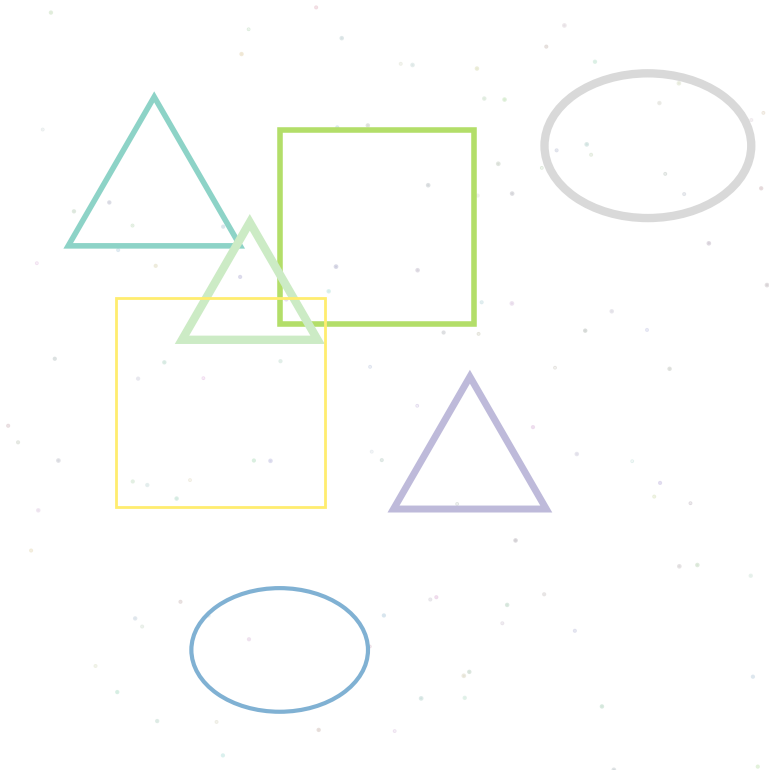[{"shape": "triangle", "thickness": 2, "radius": 0.64, "center": [0.2, 0.745]}, {"shape": "triangle", "thickness": 2.5, "radius": 0.57, "center": [0.61, 0.396]}, {"shape": "oval", "thickness": 1.5, "radius": 0.57, "center": [0.363, 0.156]}, {"shape": "square", "thickness": 2, "radius": 0.63, "center": [0.489, 0.705]}, {"shape": "oval", "thickness": 3, "radius": 0.67, "center": [0.841, 0.811]}, {"shape": "triangle", "thickness": 3, "radius": 0.51, "center": [0.324, 0.61]}, {"shape": "square", "thickness": 1, "radius": 0.68, "center": [0.286, 0.477]}]